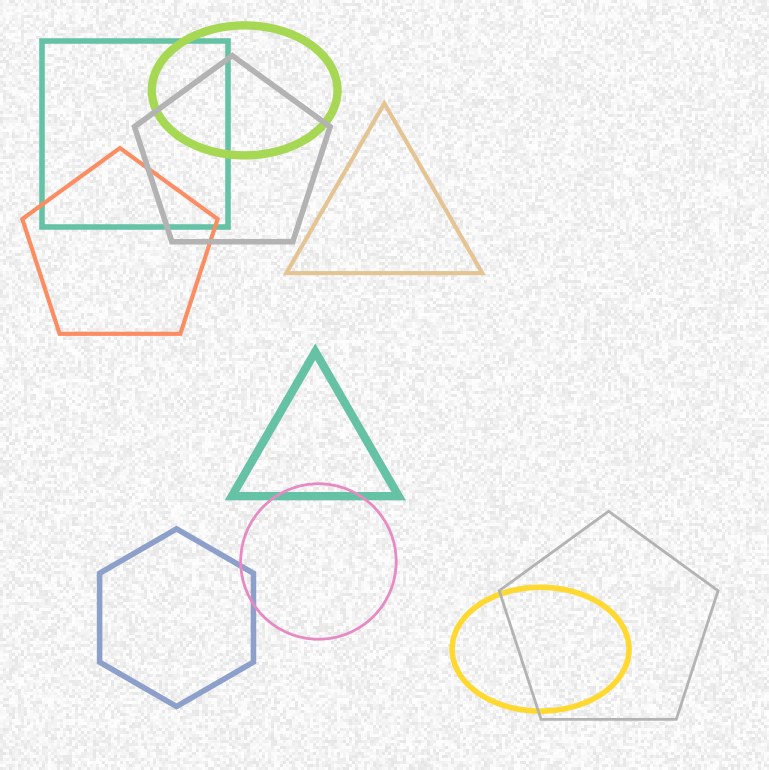[{"shape": "square", "thickness": 2, "radius": 0.6, "center": [0.175, 0.826]}, {"shape": "triangle", "thickness": 3, "radius": 0.63, "center": [0.409, 0.418]}, {"shape": "pentagon", "thickness": 1.5, "radius": 0.67, "center": [0.156, 0.674]}, {"shape": "hexagon", "thickness": 2, "radius": 0.58, "center": [0.229, 0.198]}, {"shape": "circle", "thickness": 1, "radius": 0.5, "center": [0.414, 0.271]}, {"shape": "oval", "thickness": 3, "radius": 0.6, "center": [0.318, 0.883]}, {"shape": "oval", "thickness": 2, "radius": 0.57, "center": [0.702, 0.157]}, {"shape": "triangle", "thickness": 1.5, "radius": 0.73, "center": [0.499, 0.719]}, {"shape": "pentagon", "thickness": 1, "radius": 0.75, "center": [0.79, 0.187]}, {"shape": "pentagon", "thickness": 2, "radius": 0.67, "center": [0.302, 0.794]}]